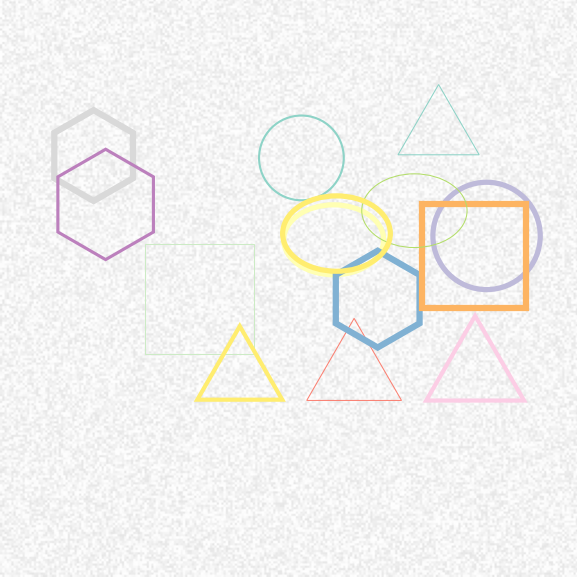[{"shape": "triangle", "thickness": 0.5, "radius": 0.41, "center": [0.759, 0.772]}, {"shape": "circle", "thickness": 1, "radius": 0.37, "center": [0.522, 0.726]}, {"shape": "oval", "thickness": 2.5, "radius": 0.43, "center": [0.578, 0.584]}, {"shape": "circle", "thickness": 2.5, "radius": 0.46, "center": [0.843, 0.591]}, {"shape": "triangle", "thickness": 0.5, "radius": 0.47, "center": [0.613, 0.353]}, {"shape": "hexagon", "thickness": 3, "radius": 0.42, "center": [0.654, 0.481]}, {"shape": "square", "thickness": 3, "radius": 0.45, "center": [0.821, 0.556]}, {"shape": "oval", "thickness": 0.5, "radius": 0.46, "center": [0.718, 0.634]}, {"shape": "triangle", "thickness": 2, "radius": 0.49, "center": [0.823, 0.354]}, {"shape": "hexagon", "thickness": 3, "radius": 0.39, "center": [0.162, 0.73]}, {"shape": "hexagon", "thickness": 1.5, "radius": 0.48, "center": [0.183, 0.645]}, {"shape": "square", "thickness": 0.5, "radius": 0.47, "center": [0.345, 0.481]}, {"shape": "triangle", "thickness": 2, "radius": 0.42, "center": [0.415, 0.349]}, {"shape": "oval", "thickness": 2.5, "radius": 0.47, "center": [0.583, 0.595]}]